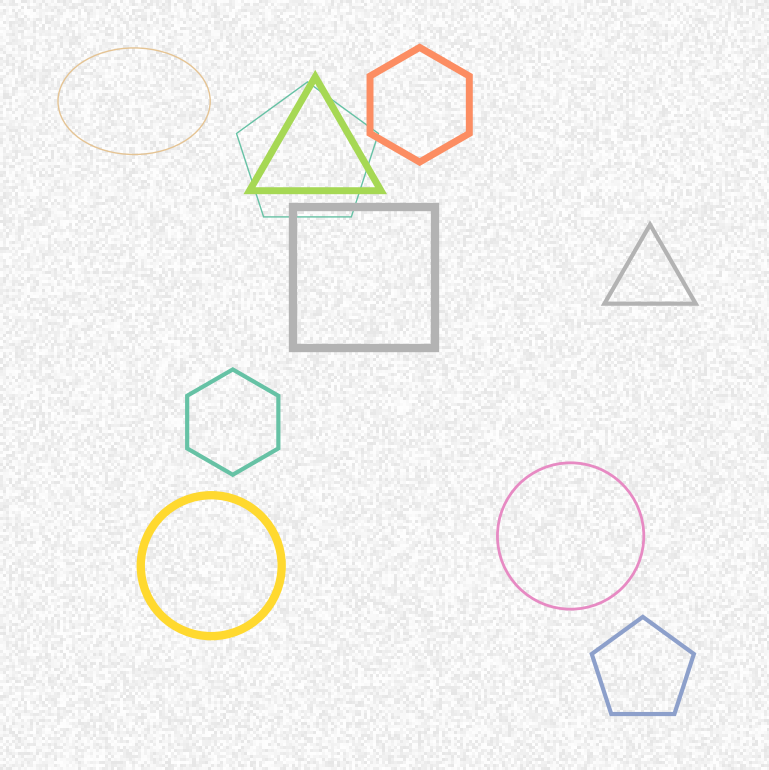[{"shape": "hexagon", "thickness": 1.5, "radius": 0.34, "center": [0.302, 0.452]}, {"shape": "pentagon", "thickness": 0.5, "radius": 0.48, "center": [0.399, 0.797]}, {"shape": "hexagon", "thickness": 2.5, "radius": 0.37, "center": [0.545, 0.864]}, {"shape": "pentagon", "thickness": 1.5, "radius": 0.35, "center": [0.835, 0.129]}, {"shape": "circle", "thickness": 1, "radius": 0.48, "center": [0.741, 0.304]}, {"shape": "triangle", "thickness": 2.5, "radius": 0.49, "center": [0.409, 0.802]}, {"shape": "circle", "thickness": 3, "radius": 0.46, "center": [0.274, 0.265]}, {"shape": "oval", "thickness": 0.5, "radius": 0.49, "center": [0.174, 0.869]}, {"shape": "square", "thickness": 3, "radius": 0.46, "center": [0.473, 0.639]}, {"shape": "triangle", "thickness": 1.5, "radius": 0.34, "center": [0.844, 0.64]}]